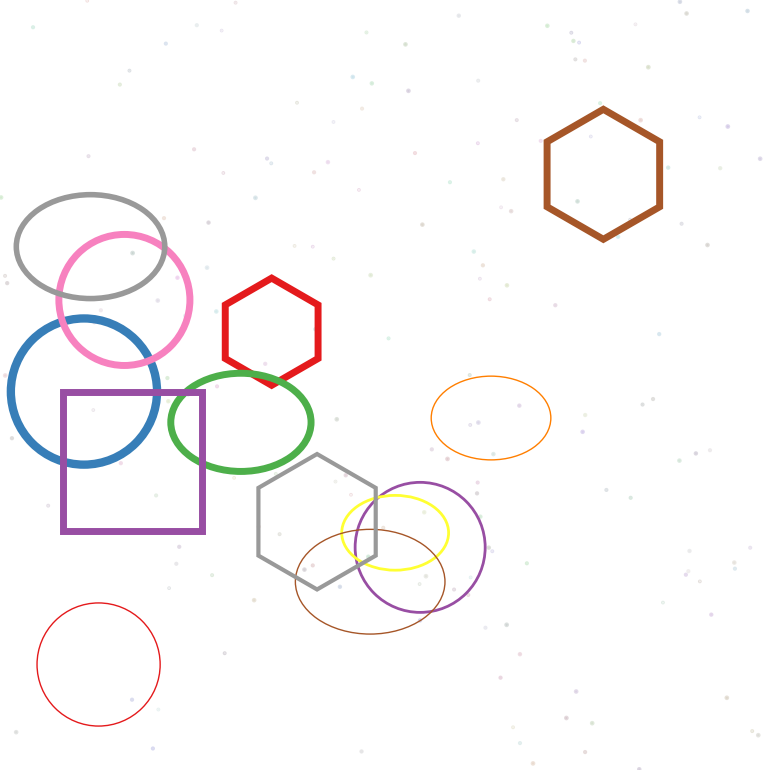[{"shape": "hexagon", "thickness": 2.5, "radius": 0.35, "center": [0.353, 0.569]}, {"shape": "circle", "thickness": 0.5, "radius": 0.4, "center": [0.128, 0.137]}, {"shape": "circle", "thickness": 3, "radius": 0.47, "center": [0.109, 0.491]}, {"shape": "oval", "thickness": 2.5, "radius": 0.46, "center": [0.313, 0.451]}, {"shape": "circle", "thickness": 1, "radius": 0.42, "center": [0.546, 0.289]}, {"shape": "square", "thickness": 2.5, "radius": 0.45, "center": [0.172, 0.401]}, {"shape": "oval", "thickness": 0.5, "radius": 0.39, "center": [0.638, 0.457]}, {"shape": "oval", "thickness": 1, "radius": 0.35, "center": [0.513, 0.308]}, {"shape": "hexagon", "thickness": 2.5, "radius": 0.42, "center": [0.784, 0.774]}, {"shape": "oval", "thickness": 0.5, "radius": 0.49, "center": [0.481, 0.245]}, {"shape": "circle", "thickness": 2.5, "radius": 0.43, "center": [0.162, 0.61]}, {"shape": "oval", "thickness": 2, "radius": 0.48, "center": [0.118, 0.68]}, {"shape": "hexagon", "thickness": 1.5, "radius": 0.44, "center": [0.412, 0.322]}]